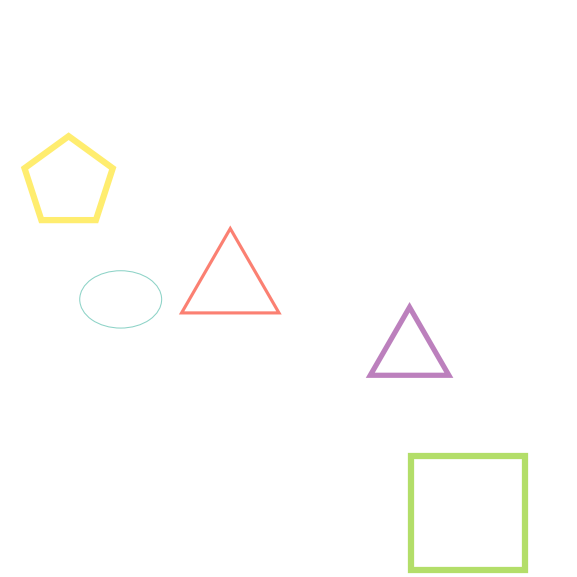[{"shape": "oval", "thickness": 0.5, "radius": 0.35, "center": [0.209, 0.481]}, {"shape": "triangle", "thickness": 1.5, "radius": 0.49, "center": [0.399, 0.506]}, {"shape": "square", "thickness": 3, "radius": 0.49, "center": [0.81, 0.11]}, {"shape": "triangle", "thickness": 2.5, "radius": 0.39, "center": [0.709, 0.389]}, {"shape": "pentagon", "thickness": 3, "radius": 0.4, "center": [0.119, 0.683]}]